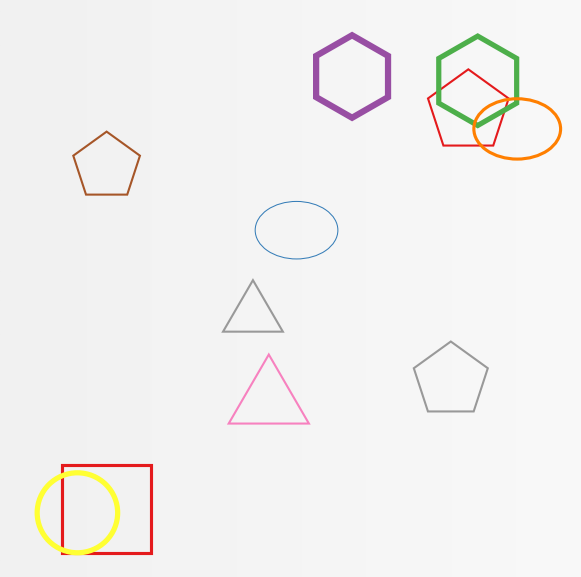[{"shape": "pentagon", "thickness": 1, "radius": 0.36, "center": [0.806, 0.806]}, {"shape": "square", "thickness": 1.5, "radius": 0.38, "center": [0.183, 0.118]}, {"shape": "oval", "thickness": 0.5, "radius": 0.36, "center": [0.51, 0.601]}, {"shape": "hexagon", "thickness": 2.5, "radius": 0.39, "center": [0.822, 0.859]}, {"shape": "hexagon", "thickness": 3, "radius": 0.36, "center": [0.606, 0.867]}, {"shape": "oval", "thickness": 1.5, "radius": 0.37, "center": [0.89, 0.776]}, {"shape": "circle", "thickness": 2.5, "radius": 0.35, "center": [0.133, 0.111]}, {"shape": "pentagon", "thickness": 1, "radius": 0.3, "center": [0.183, 0.711]}, {"shape": "triangle", "thickness": 1, "radius": 0.4, "center": [0.462, 0.306]}, {"shape": "pentagon", "thickness": 1, "radius": 0.33, "center": [0.776, 0.341]}, {"shape": "triangle", "thickness": 1, "radius": 0.3, "center": [0.435, 0.455]}]